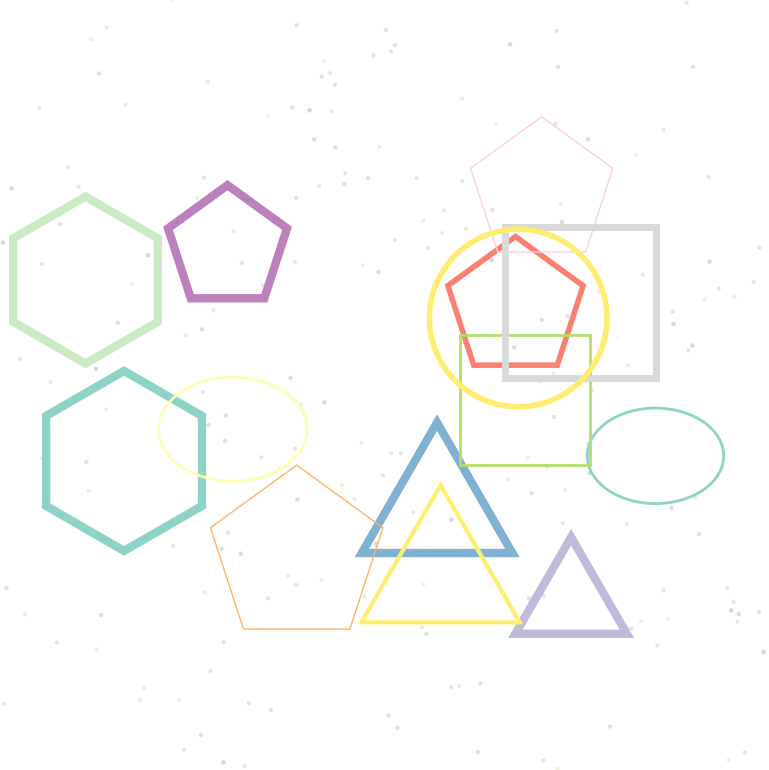[{"shape": "oval", "thickness": 1, "radius": 0.44, "center": [0.851, 0.408]}, {"shape": "hexagon", "thickness": 3, "radius": 0.58, "center": [0.161, 0.401]}, {"shape": "oval", "thickness": 1, "radius": 0.48, "center": [0.303, 0.443]}, {"shape": "triangle", "thickness": 3, "radius": 0.42, "center": [0.742, 0.219]}, {"shape": "pentagon", "thickness": 2, "radius": 0.46, "center": [0.669, 0.6]}, {"shape": "triangle", "thickness": 3, "radius": 0.56, "center": [0.568, 0.338]}, {"shape": "pentagon", "thickness": 0.5, "radius": 0.59, "center": [0.385, 0.278]}, {"shape": "square", "thickness": 1, "radius": 0.42, "center": [0.681, 0.48]}, {"shape": "pentagon", "thickness": 0.5, "radius": 0.49, "center": [0.704, 0.751]}, {"shape": "square", "thickness": 2.5, "radius": 0.49, "center": [0.754, 0.607]}, {"shape": "pentagon", "thickness": 3, "radius": 0.41, "center": [0.295, 0.678]}, {"shape": "hexagon", "thickness": 3, "radius": 0.54, "center": [0.111, 0.636]}, {"shape": "triangle", "thickness": 1.5, "radius": 0.59, "center": [0.572, 0.251]}, {"shape": "circle", "thickness": 2, "radius": 0.58, "center": [0.673, 0.587]}]